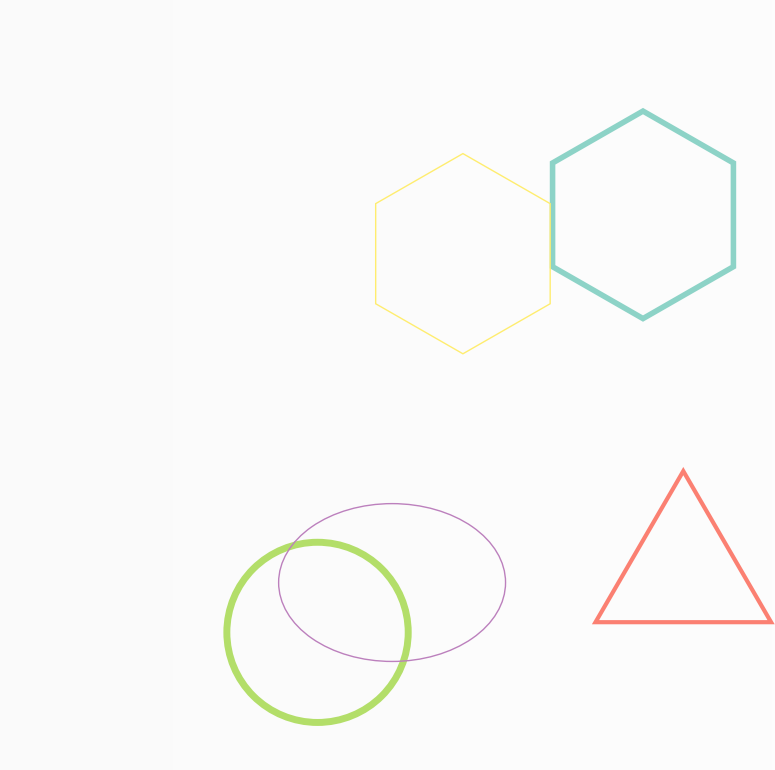[{"shape": "hexagon", "thickness": 2, "radius": 0.67, "center": [0.83, 0.721]}, {"shape": "triangle", "thickness": 1.5, "radius": 0.65, "center": [0.882, 0.257]}, {"shape": "circle", "thickness": 2.5, "radius": 0.59, "center": [0.41, 0.179]}, {"shape": "oval", "thickness": 0.5, "radius": 0.73, "center": [0.506, 0.243]}, {"shape": "hexagon", "thickness": 0.5, "radius": 0.65, "center": [0.597, 0.671]}]